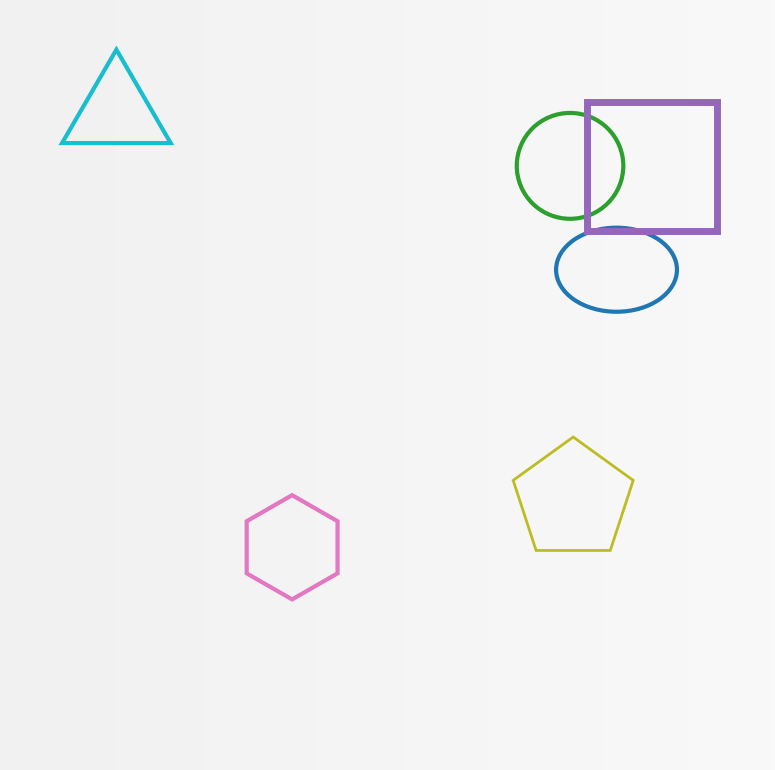[{"shape": "oval", "thickness": 1.5, "radius": 0.39, "center": [0.796, 0.65]}, {"shape": "circle", "thickness": 1.5, "radius": 0.34, "center": [0.736, 0.785]}, {"shape": "square", "thickness": 2.5, "radius": 0.42, "center": [0.841, 0.784]}, {"shape": "hexagon", "thickness": 1.5, "radius": 0.34, "center": [0.377, 0.289]}, {"shape": "pentagon", "thickness": 1, "radius": 0.41, "center": [0.74, 0.351]}, {"shape": "triangle", "thickness": 1.5, "radius": 0.4, "center": [0.15, 0.855]}]